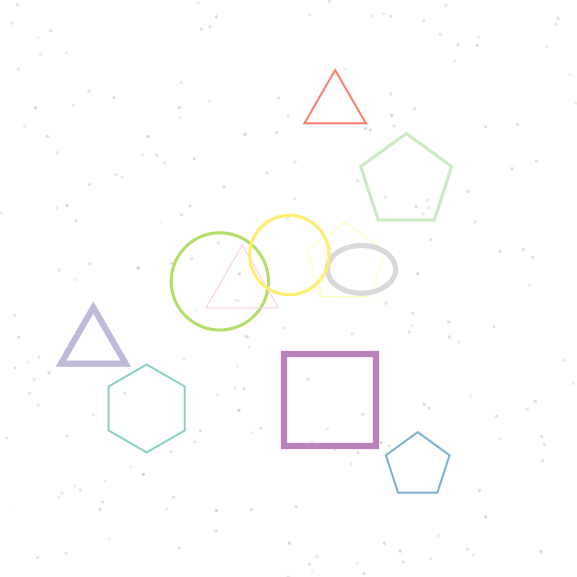[{"shape": "hexagon", "thickness": 1, "radius": 0.38, "center": [0.254, 0.292]}, {"shape": "pentagon", "thickness": 0.5, "radius": 0.36, "center": [0.599, 0.543]}, {"shape": "triangle", "thickness": 3, "radius": 0.32, "center": [0.162, 0.402]}, {"shape": "triangle", "thickness": 1, "radius": 0.31, "center": [0.58, 0.816]}, {"shape": "pentagon", "thickness": 1, "radius": 0.29, "center": [0.723, 0.193]}, {"shape": "circle", "thickness": 1.5, "radius": 0.42, "center": [0.381, 0.512]}, {"shape": "triangle", "thickness": 0.5, "radius": 0.36, "center": [0.42, 0.502]}, {"shape": "oval", "thickness": 2.5, "radius": 0.3, "center": [0.626, 0.533]}, {"shape": "square", "thickness": 3, "radius": 0.4, "center": [0.571, 0.306]}, {"shape": "pentagon", "thickness": 1.5, "radius": 0.41, "center": [0.703, 0.685]}, {"shape": "circle", "thickness": 1.5, "radius": 0.34, "center": [0.501, 0.558]}]